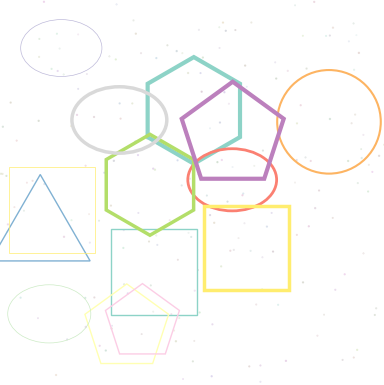[{"shape": "hexagon", "thickness": 3, "radius": 0.69, "center": [0.503, 0.713]}, {"shape": "square", "thickness": 1, "radius": 0.56, "center": [0.401, 0.292]}, {"shape": "pentagon", "thickness": 1, "radius": 0.57, "center": [0.329, 0.148]}, {"shape": "oval", "thickness": 0.5, "radius": 0.53, "center": [0.159, 0.875]}, {"shape": "oval", "thickness": 2, "radius": 0.58, "center": [0.603, 0.533]}, {"shape": "triangle", "thickness": 1, "radius": 0.75, "center": [0.105, 0.397]}, {"shape": "circle", "thickness": 1.5, "radius": 0.67, "center": [0.855, 0.684]}, {"shape": "hexagon", "thickness": 2.5, "radius": 0.66, "center": [0.389, 0.52]}, {"shape": "pentagon", "thickness": 1, "radius": 0.5, "center": [0.37, 0.162]}, {"shape": "oval", "thickness": 2.5, "radius": 0.62, "center": [0.31, 0.688]}, {"shape": "pentagon", "thickness": 3, "radius": 0.7, "center": [0.604, 0.648]}, {"shape": "oval", "thickness": 0.5, "radius": 0.54, "center": [0.128, 0.185]}, {"shape": "square", "thickness": 2.5, "radius": 0.55, "center": [0.64, 0.356]}, {"shape": "square", "thickness": 0.5, "radius": 0.56, "center": [0.135, 0.455]}]